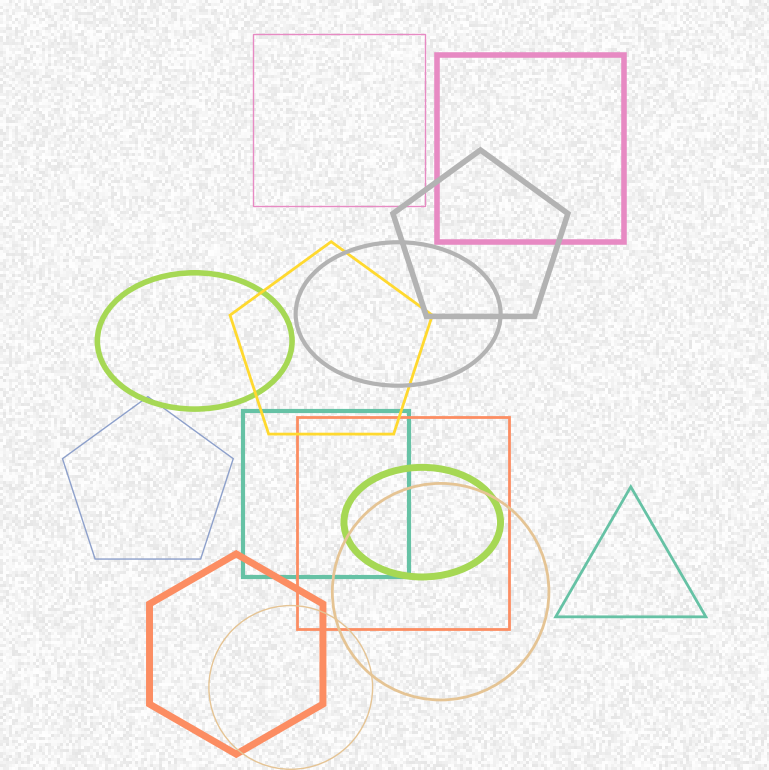[{"shape": "triangle", "thickness": 1, "radius": 0.56, "center": [0.819, 0.255]}, {"shape": "square", "thickness": 1.5, "radius": 0.54, "center": [0.424, 0.359]}, {"shape": "square", "thickness": 1, "radius": 0.69, "center": [0.523, 0.321]}, {"shape": "hexagon", "thickness": 2.5, "radius": 0.65, "center": [0.307, 0.151]}, {"shape": "pentagon", "thickness": 0.5, "radius": 0.58, "center": [0.192, 0.368]}, {"shape": "square", "thickness": 2, "radius": 0.61, "center": [0.69, 0.807]}, {"shape": "square", "thickness": 0.5, "radius": 0.56, "center": [0.44, 0.844]}, {"shape": "oval", "thickness": 2.5, "radius": 0.51, "center": [0.548, 0.322]}, {"shape": "oval", "thickness": 2, "radius": 0.63, "center": [0.253, 0.557]}, {"shape": "pentagon", "thickness": 1, "radius": 0.69, "center": [0.43, 0.548]}, {"shape": "circle", "thickness": 0.5, "radius": 0.53, "center": [0.378, 0.107]}, {"shape": "circle", "thickness": 1, "radius": 0.7, "center": [0.572, 0.232]}, {"shape": "pentagon", "thickness": 2, "radius": 0.6, "center": [0.624, 0.686]}, {"shape": "oval", "thickness": 1.5, "radius": 0.67, "center": [0.517, 0.592]}]